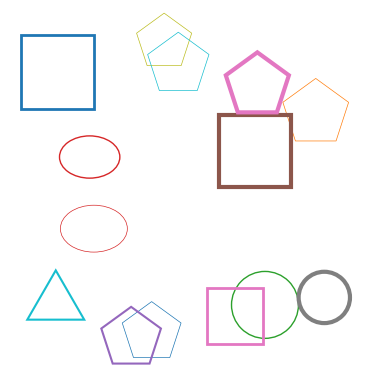[{"shape": "pentagon", "thickness": 0.5, "radius": 0.4, "center": [0.394, 0.136]}, {"shape": "square", "thickness": 2, "radius": 0.48, "center": [0.15, 0.813]}, {"shape": "pentagon", "thickness": 0.5, "radius": 0.45, "center": [0.82, 0.706]}, {"shape": "circle", "thickness": 1, "radius": 0.43, "center": [0.688, 0.208]}, {"shape": "oval", "thickness": 0.5, "radius": 0.43, "center": [0.244, 0.406]}, {"shape": "oval", "thickness": 1, "radius": 0.39, "center": [0.233, 0.592]}, {"shape": "pentagon", "thickness": 1.5, "radius": 0.41, "center": [0.341, 0.122]}, {"shape": "square", "thickness": 3, "radius": 0.47, "center": [0.662, 0.607]}, {"shape": "square", "thickness": 2, "radius": 0.37, "center": [0.611, 0.178]}, {"shape": "pentagon", "thickness": 3, "radius": 0.43, "center": [0.668, 0.778]}, {"shape": "circle", "thickness": 3, "radius": 0.33, "center": [0.842, 0.227]}, {"shape": "pentagon", "thickness": 0.5, "radius": 0.38, "center": [0.426, 0.891]}, {"shape": "pentagon", "thickness": 0.5, "radius": 0.42, "center": [0.463, 0.833]}, {"shape": "triangle", "thickness": 1.5, "radius": 0.43, "center": [0.145, 0.212]}]